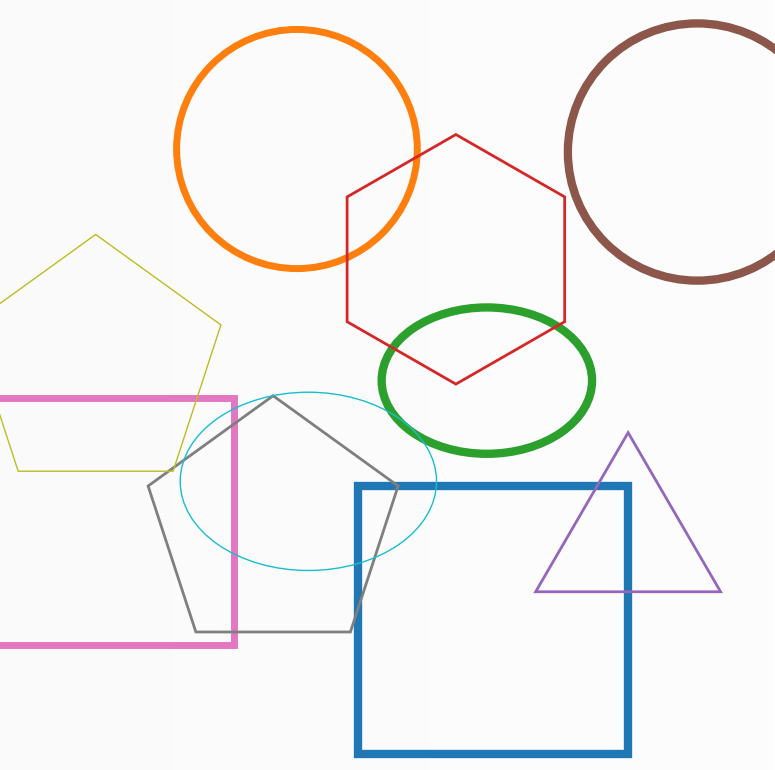[{"shape": "square", "thickness": 3, "radius": 0.87, "center": [0.636, 0.195]}, {"shape": "circle", "thickness": 2.5, "radius": 0.78, "center": [0.383, 0.806]}, {"shape": "oval", "thickness": 3, "radius": 0.68, "center": [0.628, 0.506]}, {"shape": "hexagon", "thickness": 1, "radius": 0.81, "center": [0.588, 0.663]}, {"shape": "triangle", "thickness": 1, "radius": 0.69, "center": [0.81, 0.3]}, {"shape": "circle", "thickness": 3, "radius": 0.84, "center": [0.9, 0.803]}, {"shape": "square", "thickness": 2.5, "radius": 0.8, "center": [0.142, 0.323]}, {"shape": "pentagon", "thickness": 1, "radius": 0.85, "center": [0.352, 0.316]}, {"shape": "pentagon", "thickness": 0.5, "radius": 0.85, "center": [0.123, 0.526]}, {"shape": "oval", "thickness": 0.5, "radius": 0.83, "center": [0.398, 0.375]}]